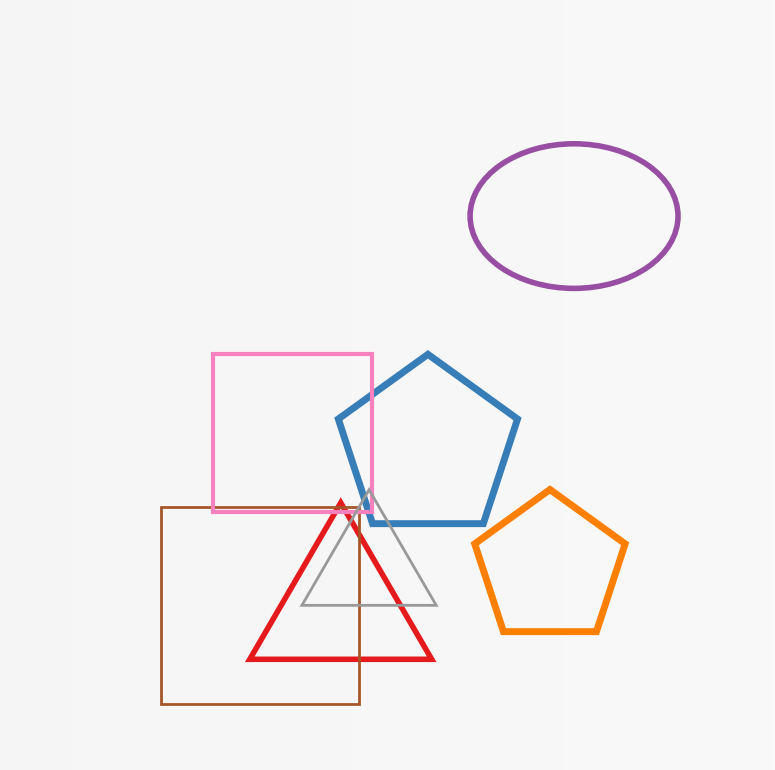[{"shape": "triangle", "thickness": 2, "radius": 0.68, "center": [0.44, 0.212]}, {"shape": "pentagon", "thickness": 2.5, "radius": 0.61, "center": [0.552, 0.418]}, {"shape": "oval", "thickness": 2, "radius": 0.67, "center": [0.741, 0.719]}, {"shape": "pentagon", "thickness": 2.5, "radius": 0.51, "center": [0.71, 0.262]}, {"shape": "square", "thickness": 1, "radius": 0.64, "center": [0.335, 0.214]}, {"shape": "square", "thickness": 1.5, "radius": 0.51, "center": [0.378, 0.438]}, {"shape": "triangle", "thickness": 1, "radius": 0.5, "center": [0.476, 0.264]}]